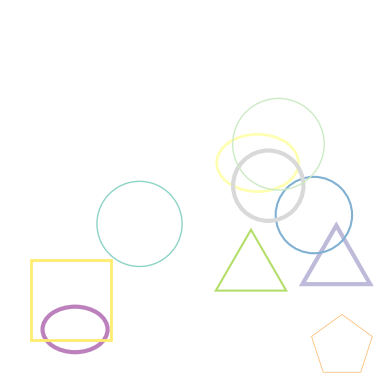[{"shape": "circle", "thickness": 1, "radius": 0.55, "center": [0.362, 0.418]}, {"shape": "oval", "thickness": 2, "radius": 0.53, "center": [0.669, 0.577]}, {"shape": "triangle", "thickness": 3, "radius": 0.51, "center": [0.874, 0.313]}, {"shape": "circle", "thickness": 1.5, "radius": 0.5, "center": [0.815, 0.441]}, {"shape": "pentagon", "thickness": 0.5, "radius": 0.41, "center": [0.888, 0.1]}, {"shape": "triangle", "thickness": 1.5, "radius": 0.53, "center": [0.652, 0.298]}, {"shape": "circle", "thickness": 3, "radius": 0.46, "center": [0.697, 0.518]}, {"shape": "oval", "thickness": 3, "radius": 0.42, "center": [0.195, 0.144]}, {"shape": "circle", "thickness": 1, "radius": 0.59, "center": [0.723, 0.625]}, {"shape": "square", "thickness": 2, "radius": 0.52, "center": [0.185, 0.221]}]